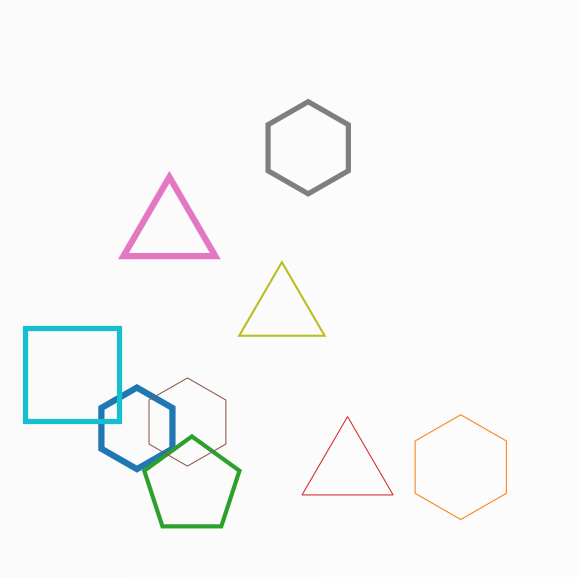[{"shape": "hexagon", "thickness": 3, "radius": 0.35, "center": [0.236, 0.257]}, {"shape": "hexagon", "thickness": 0.5, "radius": 0.45, "center": [0.793, 0.19]}, {"shape": "pentagon", "thickness": 2, "radius": 0.43, "center": [0.33, 0.157]}, {"shape": "triangle", "thickness": 0.5, "radius": 0.45, "center": [0.598, 0.187]}, {"shape": "hexagon", "thickness": 0.5, "radius": 0.38, "center": [0.322, 0.268]}, {"shape": "triangle", "thickness": 3, "radius": 0.46, "center": [0.291, 0.601]}, {"shape": "hexagon", "thickness": 2.5, "radius": 0.4, "center": [0.53, 0.743]}, {"shape": "triangle", "thickness": 1, "radius": 0.42, "center": [0.485, 0.46]}, {"shape": "square", "thickness": 2.5, "radius": 0.4, "center": [0.124, 0.351]}]